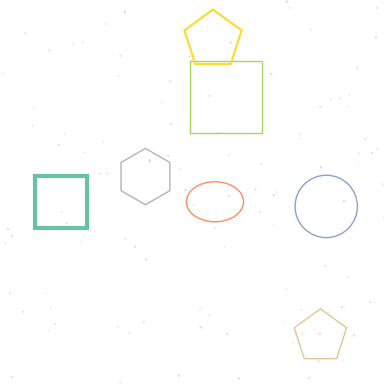[{"shape": "square", "thickness": 3, "radius": 0.33, "center": [0.158, 0.475]}, {"shape": "oval", "thickness": 1, "radius": 0.37, "center": [0.558, 0.476]}, {"shape": "circle", "thickness": 1, "radius": 0.4, "center": [0.847, 0.464]}, {"shape": "square", "thickness": 1, "radius": 0.47, "center": [0.586, 0.749]}, {"shape": "pentagon", "thickness": 1.5, "radius": 0.39, "center": [0.553, 0.897]}, {"shape": "pentagon", "thickness": 1, "radius": 0.36, "center": [0.832, 0.126]}, {"shape": "hexagon", "thickness": 1, "radius": 0.37, "center": [0.378, 0.541]}]